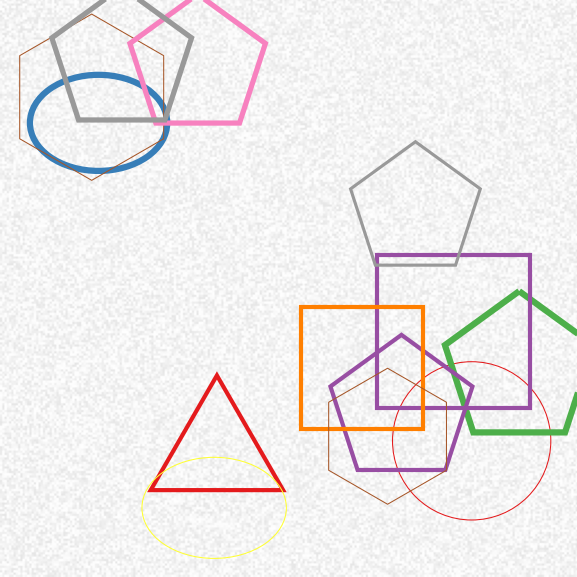[{"shape": "triangle", "thickness": 2, "radius": 0.66, "center": [0.376, 0.217]}, {"shape": "circle", "thickness": 0.5, "radius": 0.69, "center": [0.817, 0.236]}, {"shape": "oval", "thickness": 3, "radius": 0.59, "center": [0.171, 0.786]}, {"shape": "pentagon", "thickness": 3, "radius": 0.68, "center": [0.899, 0.36]}, {"shape": "square", "thickness": 2, "radius": 0.66, "center": [0.785, 0.425]}, {"shape": "pentagon", "thickness": 2, "radius": 0.65, "center": [0.695, 0.29]}, {"shape": "square", "thickness": 2, "radius": 0.53, "center": [0.627, 0.362]}, {"shape": "oval", "thickness": 0.5, "radius": 0.63, "center": [0.371, 0.12]}, {"shape": "hexagon", "thickness": 0.5, "radius": 0.72, "center": [0.159, 0.831]}, {"shape": "hexagon", "thickness": 0.5, "radius": 0.59, "center": [0.671, 0.244]}, {"shape": "pentagon", "thickness": 2.5, "radius": 0.62, "center": [0.342, 0.886]}, {"shape": "pentagon", "thickness": 1.5, "radius": 0.59, "center": [0.719, 0.636]}, {"shape": "pentagon", "thickness": 2.5, "radius": 0.64, "center": [0.211, 0.894]}]